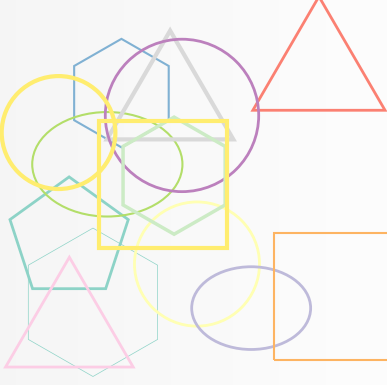[{"shape": "hexagon", "thickness": 0.5, "radius": 0.96, "center": [0.24, 0.215]}, {"shape": "pentagon", "thickness": 2, "radius": 0.8, "center": [0.178, 0.38]}, {"shape": "circle", "thickness": 2, "radius": 0.81, "center": [0.508, 0.314]}, {"shape": "oval", "thickness": 2, "radius": 0.77, "center": [0.648, 0.2]}, {"shape": "triangle", "thickness": 2, "radius": 0.98, "center": [0.823, 0.812]}, {"shape": "hexagon", "thickness": 1.5, "radius": 0.7, "center": [0.313, 0.758]}, {"shape": "square", "thickness": 1.5, "radius": 0.82, "center": [0.872, 0.23]}, {"shape": "oval", "thickness": 1.5, "radius": 0.97, "center": [0.277, 0.573]}, {"shape": "triangle", "thickness": 2, "radius": 0.95, "center": [0.179, 0.142]}, {"shape": "triangle", "thickness": 3, "radius": 0.94, "center": [0.439, 0.732]}, {"shape": "circle", "thickness": 2, "radius": 0.99, "center": [0.47, 0.7]}, {"shape": "hexagon", "thickness": 2.5, "radius": 0.76, "center": [0.449, 0.544]}, {"shape": "square", "thickness": 3, "radius": 0.83, "center": [0.421, 0.52]}, {"shape": "circle", "thickness": 3, "radius": 0.73, "center": [0.151, 0.656]}]